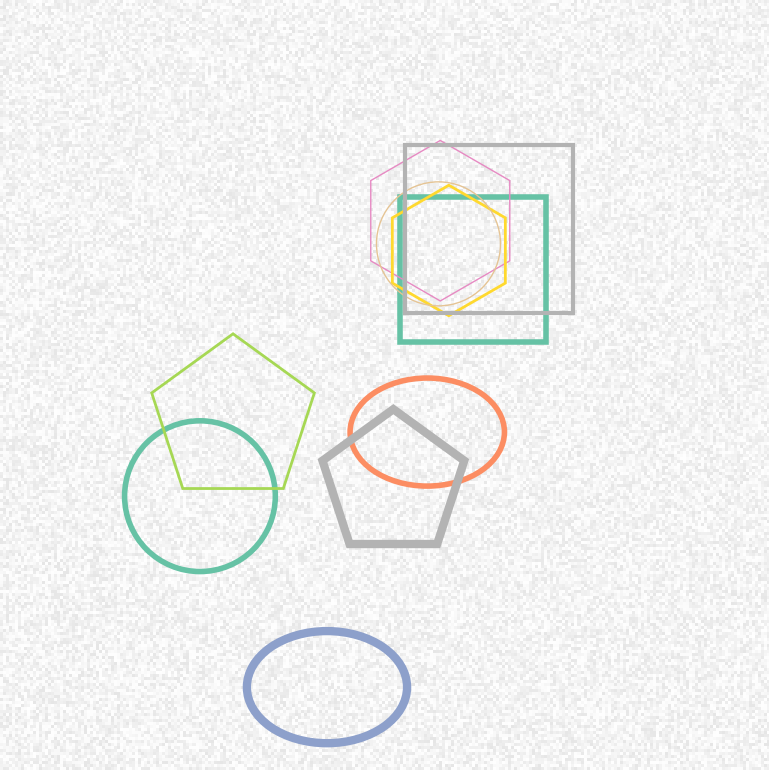[{"shape": "circle", "thickness": 2, "radius": 0.49, "center": [0.26, 0.356]}, {"shape": "square", "thickness": 2, "radius": 0.47, "center": [0.615, 0.65]}, {"shape": "oval", "thickness": 2, "radius": 0.5, "center": [0.555, 0.439]}, {"shape": "oval", "thickness": 3, "radius": 0.52, "center": [0.425, 0.108]}, {"shape": "hexagon", "thickness": 0.5, "radius": 0.52, "center": [0.572, 0.713]}, {"shape": "pentagon", "thickness": 1, "radius": 0.56, "center": [0.303, 0.455]}, {"shape": "hexagon", "thickness": 1, "radius": 0.42, "center": [0.583, 0.675]}, {"shape": "circle", "thickness": 0.5, "radius": 0.4, "center": [0.569, 0.683]}, {"shape": "square", "thickness": 1.5, "radius": 0.55, "center": [0.635, 0.702]}, {"shape": "pentagon", "thickness": 3, "radius": 0.48, "center": [0.511, 0.372]}]